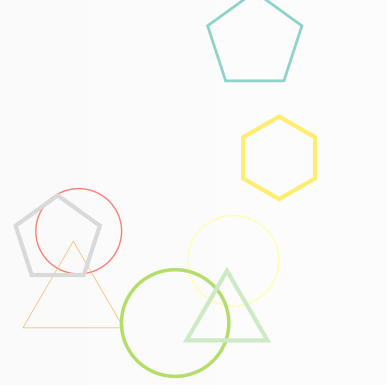[{"shape": "pentagon", "thickness": 2, "radius": 0.64, "center": [0.658, 0.893]}, {"shape": "circle", "thickness": 1, "radius": 0.59, "center": [0.602, 0.323]}, {"shape": "circle", "thickness": 1, "radius": 0.55, "center": [0.203, 0.399]}, {"shape": "triangle", "thickness": 0.5, "radius": 0.75, "center": [0.189, 0.223]}, {"shape": "circle", "thickness": 2.5, "radius": 0.69, "center": [0.452, 0.161]}, {"shape": "pentagon", "thickness": 3, "radius": 0.57, "center": [0.149, 0.378]}, {"shape": "triangle", "thickness": 3, "radius": 0.6, "center": [0.586, 0.176]}, {"shape": "hexagon", "thickness": 3, "radius": 0.54, "center": [0.72, 0.59]}]